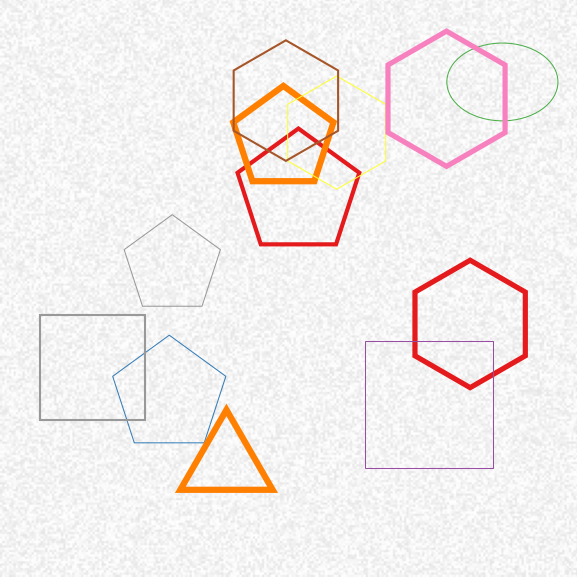[{"shape": "pentagon", "thickness": 2, "radius": 0.55, "center": [0.517, 0.666]}, {"shape": "hexagon", "thickness": 2.5, "radius": 0.55, "center": [0.814, 0.438]}, {"shape": "pentagon", "thickness": 0.5, "radius": 0.52, "center": [0.293, 0.316]}, {"shape": "oval", "thickness": 0.5, "radius": 0.48, "center": [0.87, 0.857]}, {"shape": "square", "thickness": 0.5, "radius": 0.55, "center": [0.743, 0.298]}, {"shape": "triangle", "thickness": 3, "radius": 0.46, "center": [0.392, 0.197]}, {"shape": "pentagon", "thickness": 3, "radius": 0.46, "center": [0.491, 0.759]}, {"shape": "hexagon", "thickness": 0.5, "radius": 0.49, "center": [0.583, 0.769]}, {"shape": "hexagon", "thickness": 1, "radius": 0.52, "center": [0.495, 0.825]}, {"shape": "hexagon", "thickness": 2.5, "radius": 0.59, "center": [0.773, 0.828]}, {"shape": "square", "thickness": 1, "radius": 0.45, "center": [0.161, 0.363]}, {"shape": "pentagon", "thickness": 0.5, "radius": 0.44, "center": [0.298, 0.54]}]